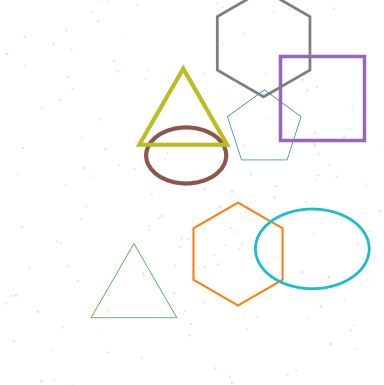[{"shape": "pentagon", "thickness": 0.5, "radius": 0.5, "center": [0.687, 0.666]}, {"shape": "hexagon", "thickness": 1.5, "radius": 0.67, "center": [0.618, 0.34]}, {"shape": "triangle", "thickness": 0.5, "radius": 0.64, "center": [0.348, 0.239]}, {"shape": "square", "thickness": 2.5, "radius": 0.55, "center": [0.837, 0.745]}, {"shape": "oval", "thickness": 3, "radius": 0.52, "center": [0.484, 0.596]}, {"shape": "hexagon", "thickness": 2, "radius": 0.69, "center": [0.685, 0.887]}, {"shape": "triangle", "thickness": 3, "radius": 0.66, "center": [0.476, 0.69]}, {"shape": "oval", "thickness": 2, "radius": 0.74, "center": [0.811, 0.354]}]